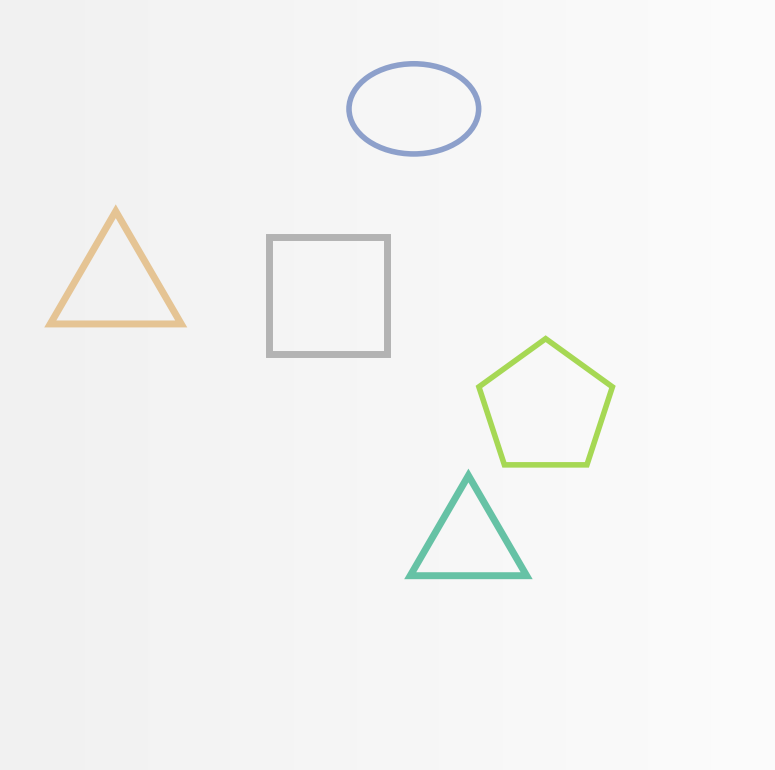[{"shape": "triangle", "thickness": 2.5, "radius": 0.43, "center": [0.604, 0.296]}, {"shape": "oval", "thickness": 2, "radius": 0.42, "center": [0.534, 0.859]}, {"shape": "pentagon", "thickness": 2, "radius": 0.45, "center": [0.704, 0.47]}, {"shape": "triangle", "thickness": 2.5, "radius": 0.49, "center": [0.149, 0.628]}, {"shape": "square", "thickness": 2.5, "radius": 0.38, "center": [0.423, 0.616]}]